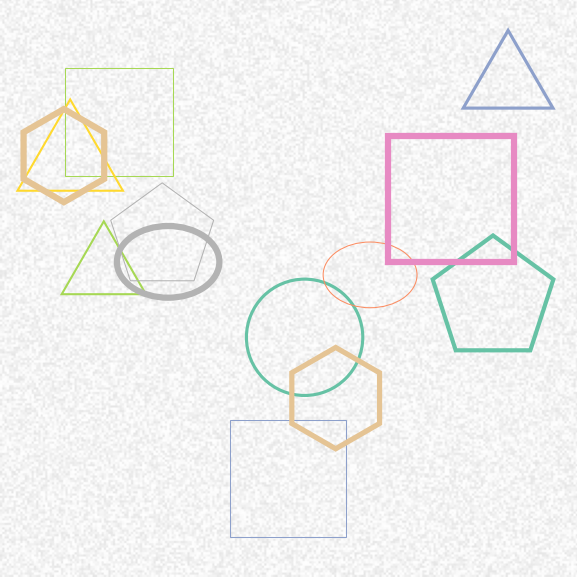[{"shape": "pentagon", "thickness": 2, "radius": 0.55, "center": [0.854, 0.481]}, {"shape": "circle", "thickness": 1.5, "radius": 0.5, "center": [0.527, 0.415]}, {"shape": "oval", "thickness": 0.5, "radius": 0.41, "center": [0.641, 0.523]}, {"shape": "triangle", "thickness": 1.5, "radius": 0.45, "center": [0.88, 0.857]}, {"shape": "square", "thickness": 0.5, "radius": 0.5, "center": [0.499, 0.171]}, {"shape": "square", "thickness": 3, "radius": 0.54, "center": [0.78, 0.655]}, {"shape": "square", "thickness": 0.5, "radius": 0.47, "center": [0.205, 0.789]}, {"shape": "triangle", "thickness": 1, "radius": 0.42, "center": [0.18, 0.532]}, {"shape": "triangle", "thickness": 1, "radius": 0.53, "center": [0.122, 0.722]}, {"shape": "hexagon", "thickness": 2.5, "radius": 0.44, "center": [0.581, 0.31]}, {"shape": "hexagon", "thickness": 3, "radius": 0.4, "center": [0.111, 0.73]}, {"shape": "oval", "thickness": 3, "radius": 0.44, "center": [0.291, 0.546]}, {"shape": "pentagon", "thickness": 0.5, "radius": 0.47, "center": [0.281, 0.589]}]